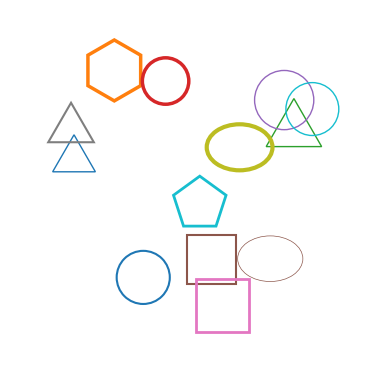[{"shape": "circle", "thickness": 1.5, "radius": 0.34, "center": [0.372, 0.279]}, {"shape": "triangle", "thickness": 1, "radius": 0.32, "center": [0.192, 0.586]}, {"shape": "hexagon", "thickness": 2.5, "radius": 0.4, "center": [0.297, 0.817]}, {"shape": "triangle", "thickness": 1, "radius": 0.42, "center": [0.763, 0.661]}, {"shape": "circle", "thickness": 2.5, "radius": 0.3, "center": [0.43, 0.79]}, {"shape": "circle", "thickness": 1, "radius": 0.38, "center": [0.738, 0.74]}, {"shape": "square", "thickness": 1.5, "radius": 0.32, "center": [0.548, 0.326]}, {"shape": "oval", "thickness": 0.5, "radius": 0.42, "center": [0.702, 0.328]}, {"shape": "square", "thickness": 2, "radius": 0.34, "center": [0.577, 0.208]}, {"shape": "triangle", "thickness": 1.5, "radius": 0.34, "center": [0.185, 0.665]}, {"shape": "oval", "thickness": 3, "radius": 0.43, "center": [0.622, 0.617]}, {"shape": "circle", "thickness": 1, "radius": 0.34, "center": [0.811, 0.717]}, {"shape": "pentagon", "thickness": 2, "radius": 0.36, "center": [0.519, 0.471]}]